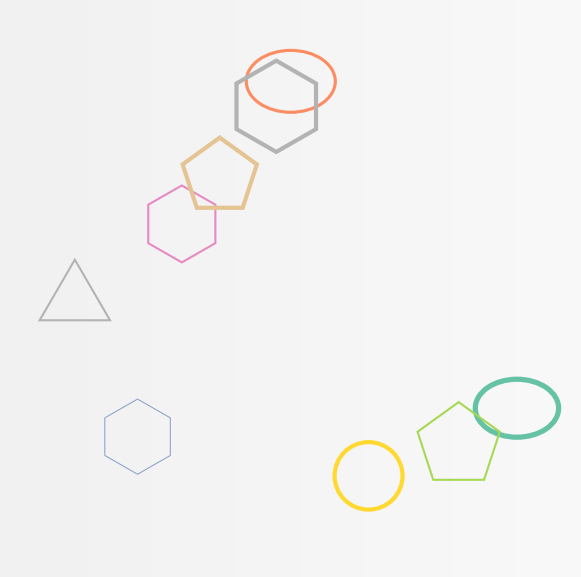[{"shape": "oval", "thickness": 2.5, "radius": 0.36, "center": [0.889, 0.292]}, {"shape": "oval", "thickness": 1.5, "radius": 0.38, "center": [0.5, 0.858]}, {"shape": "hexagon", "thickness": 0.5, "radius": 0.33, "center": [0.237, 0.243]}, {"shape": "hexagon", "thickness": 1, "radius": 0.33, "center": [0.313, 0.611]}, {"shape": "pentagon", "thickness": 1, "radius": 0.37, "center": [0.789, 0.228]}, {"shape": "circle", "thickness": 2, "radius": 0.29, "center": [0.634, 0.175]}, {"shape": "pentagon", "thickness": 2, "radius": 0.34, "center": [0.378, 0.694]}, {"shape": "triangle", "thickness": 1, "radius": 0.35, "center": [0.129, 0.48]}, {"shape": "hexagon", "thickness": 2, "radius": 0.4, "center": [0.475, 0.815]}]